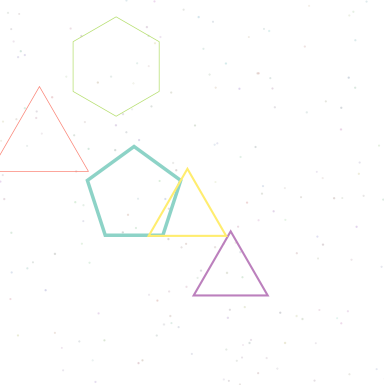[{"shape": "pentagon", "thickness": 2.5, "radius": 0.64, "center": [0.348, 0.492]}, {"shape": "triangle", "thickness": 0.5, "radius": 0.74, "center": [0.102, 0.628]}, {"shape": "hexagon", "thickness": 0.5, "radius": 0.65, "center": [0.302, 0.827]}, {"shape": "triangle", "thickness": 1.5, "radius": 0.56, "center": [0.599, 0.288]}, {"shape": "triangle", "thickness": 1.5, "radius": 0.58, "center": [0.487, 0.445]}]